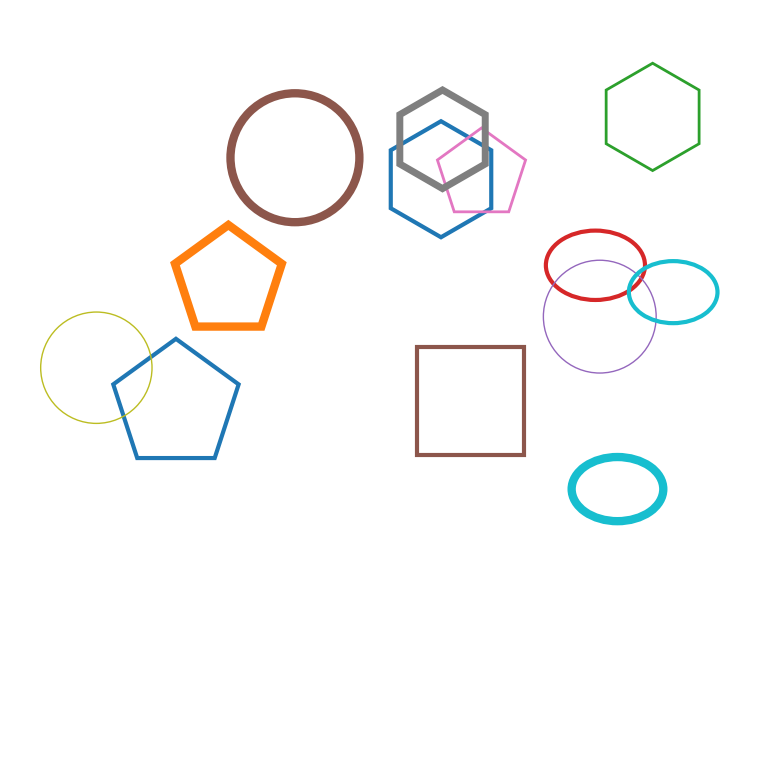[{"shape": "hexagon", "thickness": 1.5, "radius": 0.38, "center": [0.573, 0.767]}, {"shape": "pentagon", "thickness": 1.5, "radius": 0.43, "center": [0.229, 0.474]}, {"shape": "pentagon", "thickness": 3, "radius": 0.36, "center": [0.297, 0.635]}, {"shape": "hexagon", "thickness": 1, "radius": 0.35, "center": [0.848, 0.848]}, {"shape": "oval", "thickness": 1.5, "radius": 0.32, "center": [0.773, 0.655]}, {"shape": "circle", "thickness": 0.5, "radius": 0.37, "center": [0.779, 0.589]}, {"shape": "circle", "thickness": 3, "radius": 0.42, "center": [0.383, 0.795]}, {"shape": "square", "thickness": 1.5, "radius": 0.35, "center": [0.611, 0.479]}, {"shape": "pentagon", "thickness": 1, "radius": 0.3, "center": [0.625, 0.774]}, {"shape": "hexagon", "thickness": 2.5, "radius": 0.32, "center": [0.575, 0.819]}, {"shape": "circle", "thickness": 0.5, "radius": 0.36, "center": [0.125, 0.522]}, {"shape": "oval", "thickness": 3, "radius": 0.3, "center": [0.802, 0.365]}, {"shape": "oval", "thickness": 1.5, "radius": 0.29, "center": [0.874, 0.621]}]